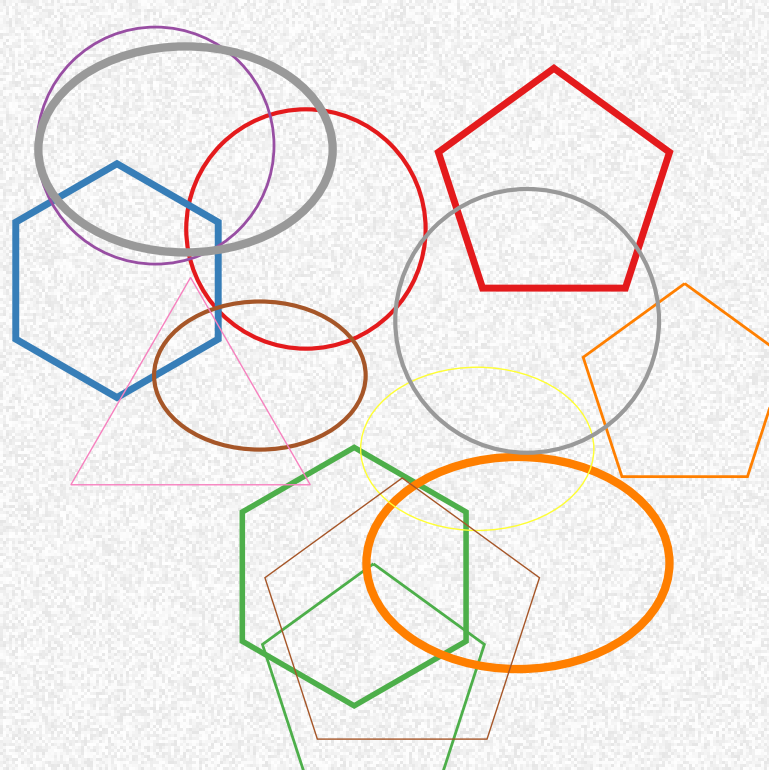[{"shape": "pentagon", "thickness": 2.5, "radius": 0.79, "center": [0.719, 0.753]}, {"shape": "circle", "thickness": 1.5, "radius": 0.78, "center": [0.397, 0.703]}, {"shape": "hexagon", "thickness": 2.5, "radius": 0.76, "center": [0.152, 0.636]}, {"shape": "pentagon", "thickness": 1, "radius": 0.76, "center": [0.485, 0.116]}, {"shape": "hexagon", "thickness": 2, "radius": 0.84, "center": [0.46, 0.251]}, {"shape": "circle", "thickness": 1, "radius": 0.77, "center": [0.202, 0.811]}, {"shape": "pentagon", "thickness": 1, "radius": 0.69, "center": [0.889, 0.493]}, {"shape": "oval", "thickness": 3, "radius": 0.98, "center": [0.673, 0.269]}, {"shape": "oval", "thickness": 0.5, "radius": 0.76, "center": [0.62, 0.417]}, {"shape": "oval", "thickness": 1.5, "radius": 0.69, "center": [0.337, 0.512]}, {"shape": "pentagon", "thickness": 0.5, "radius": 0.94, "center": [0.522, 0.192]}, {"shape": "triangle", "thickness": 0.5, "radius": 0.9, "center": [0.247, 0.46]}, {"shape": "oval", "thickness": 3, "radius": 0.96, "center": [0.241, 0.806]}, {"shape": "circle", "thickness": 1.5, "radius": 0.86, "center": [0.685, 0.583]}]